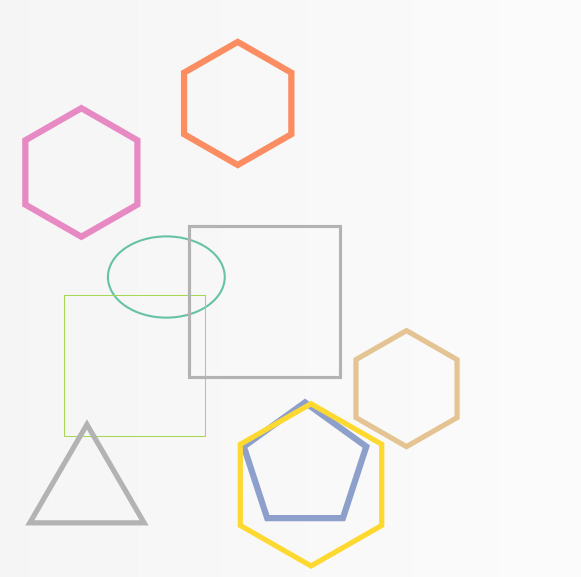[{"shape": "oval", "thickness": 1, "radius": 0.5, "center": [0.286, 0.519]}, {"shape": "hexagon", "thickness": 3, "radius": 0.53, "center": [0.409, 0.82]}, {"shape": "pentagon", "thickness": 3, "radius": 0.55, "center": [0.525, 0.192]}, {"shape": "hexagon", "thickness": 3, "radius": 0.56, "center": [0.14, 0.701]}, {"shape": "square", "thickness": 0.5, "radius": 0.61, "center": [0.231, 0.366]}, {"shape": "hexagon", "thickness": 2.5, "radius": 0.7, "center": [0.535, 0.16]}, {"shape": "hexagon", "thickness": 2.5, "radius": 0.5, "center": [0.699, 0.326]}, {"shape": "triangle", "thickness": 2.5, "radius": 0.57, "center": [0.15, 0.151]}, {"shape": "square", "thickness": 1.5, "radius": 0.65, "center": [0.455, 0.477]}]